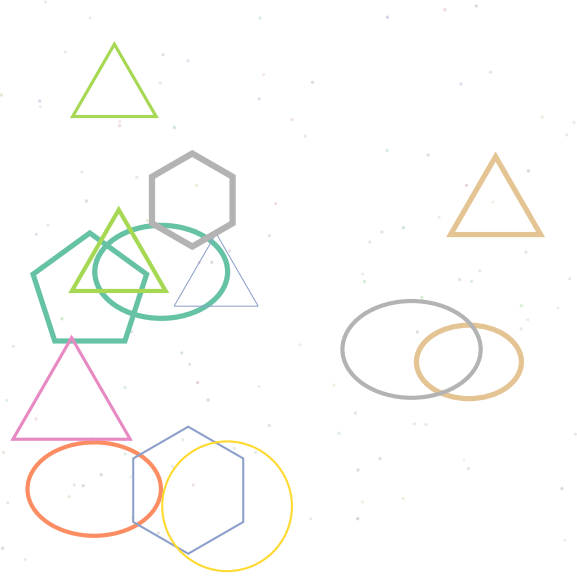[{"shape": "oval", "thickness": 2.5, "radius": 0.58, "center": [0.279, 0.528]}, {"shape": "pentagon", "thickness": 2.5, "radius": 0.52, "center": [0.156, 0.492]}, {"shape": "oval", "thickness": 2, "radius": 0.58, "center": [0.163, 0.152]}, {"shape": "triangle", "thickness": 0.5, "radius": 0.42, "center": [0.374, 0.511]}, {"shape": "hexagon", "thickness": 1, "radius": 0.55, "center": [0.326, 0.15]}, {"shape": "triangle", "thickness": 1.5, "radius": 0.59, "center": [0.124, 0.297]}, {"shape": "triangle", "thickness": 2, "radius": 0.47, "center": [0.206, 0.542]}, {"shape": "triangle", "thickness": 1.5, "radius": 0.42, "center": [0.198, 0.839]}, {"shape": "circle", "thickness": 1, "radius": 0.56, "center": [0.393, 0.122]}, {"shape": "oval", "thickness": 2.5, "radius": 0.45, "center": [0.812, 0.372]}, {"shape": "triangle", "thickness": 2.5, "radius": 0.45, "center": [0.858, 0.638]}, {"shape": "hexagon", "thickness": 3, "radius": 0.4, "center": [0.333, 0.653]}, {"shape": "oval", "thickness": 2, "radius": 0.6, "center": [0.713, 0.394]}]